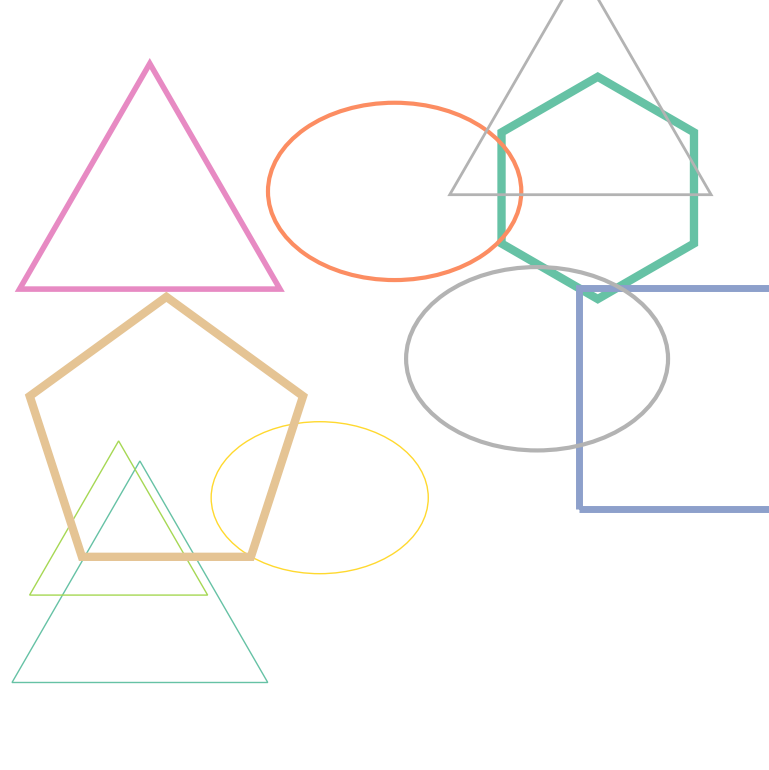[{"shape": "hexagon", "thickness": 3, "radius": 0.72, "center": [0.776, 0.756]}, {"shape": "triangle", "thickness": 0.5, "radius": 0.96, "center": [0.182, 0.21]}, {"shape": "oval", "thickness": 1.5, "radius": 0.82, "center": [0.513, 0.751]}, {"shape": "square", "thickness": 2.5, "radius": 0.72, "center": [0.896, 0.483]}, {"shape": "triangle", "thickness": 2, "radius": 0.98, "center": [0.195, 0.722]}, {"shape": "triangle", "thickness": 0.5, "radius": 0.67, "center": [0.154, 0.294]}, {"shape": "oval", "thickness": 0.5, "radius": 0.7, "center": [0.415, 0.354]}, {"shape": "pentagon", "thickness": 3, "radius": 0.93, "center": [0.216, 0.428]}, {"shape": "triangle", "thickness": 1, "radius": 0.98, "center": [0.754, 0.845]}, {"shape": "oval", "thickness": 1.5, "radius": 0.85, "center": [0.697, 0.534]}]